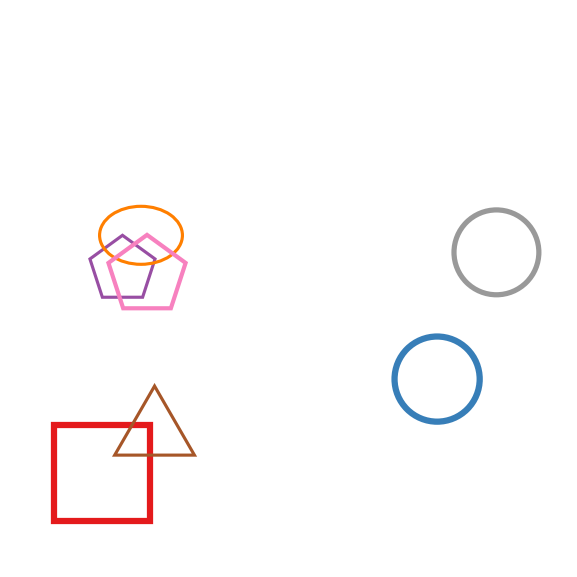[{"shape": "square", "thickness": 3, "radius": 0.41, "center": [0.176, 0.18]}, {"shape": "circle", "thickness": 3, "radius": 0.37, "center": [0.757, 0.343]}, {"shape": "pentagon", "thickness": 1.5, "radius": 0.3, "center": [0.212, 0.532]}, {"shape": "oval", "thickness": 1.5, "radius": 0.36, "center": [0.244, 0.592]}, {"shape": "triangle", "thickness": 1.5, "radius": 0.4, "center": [0.268, 0.251]}, {"shape": "pentagon", "thickness": 2, "radius": 0.35, "center": [0.255, 0.522]}, {"shape": "circle", "thickness": 2.5, "radius": 0.37, "center": [0.86, 0.562]}]